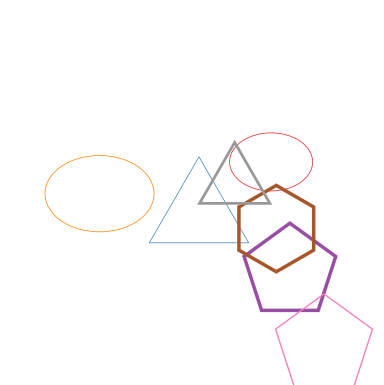[{"shape": "oval", "thickness": 0.5, "radius": 0.54, "center": [0.704, 0.579]}, {"shape": "triangle", "thickness": 0.5, "radius": 0.74, "center": [0.517, 0.444]}, {"shape": "pentagon", "thickness": 2.5, "radius": 0.63, "center": [0.753, 0.295]}, {"shape": "oval", "thickness": 0.5, "radius": 0.71, "center": [0.258, 0.497]}, {"shape": "hexagon", "thickness": 2.5, "radius": 0.56, "center": [0.718, 0.406]}, {"shape": "pentagon", "thickness": 1, "radius": 0.66, "center": [0.842, 0.104]}, {"shape": "triangle", "thickness": 2, "radius": 0.53, "center": [0.61, 0.525]}]